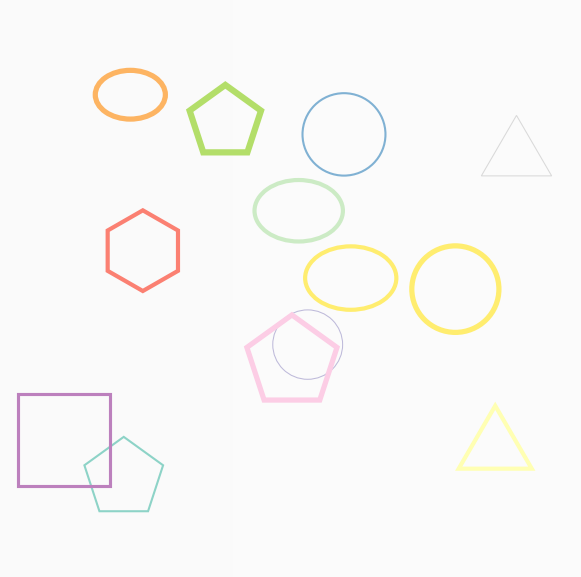[{"shape": "pentagon", "thickness": 1, "radius": 0.36, "center": [0.213, 0.171]}, {"shape": "triangle", "thickness": 2, "radius": 0.36, "center": [0.852, 0.224]}, {"shape": "circle", "thickness": 0.5, "radius": 0.3, "center": [0.529, 0.402]}, {"shape": "hexagon", "thickness": 2, "radius": 0.35, "center": [0.246, 0.565]}, {"shape": "circle", "thickness": 1, "radius": 0.36, "center": [0.592, 0.766]}, {"shape": "oval", "thickness": 2.5, "radius": 0.3, "center": [0.224, 0.835]}, {"shape": "pentagon", "thickness": 3, "radius": 0.32, "center": [0.388, 0.788]}, {"shape": "pentagon", "thickness": 2.5, "radius": 0.41, "center": [0.502, 0.372]}, {"shape": "triangle", "thickness": 0.5, "radius": 0.35, "center": [0.889, 0.729]}, {"shape": "square", "thickness": 1.5, "radius": 0.4, "center": [0.11, 0.237]}, {"shape": "oval", "thickness": 2, "radius": 0.38, "center": [0.514, 0.634]}, {"shape": "oval", "thickness": 2, "radius": 0.39, "center": [0.603, 0.518]}, {"shape": "circle", "thickness": 2.5, "radius": 0.37, "center": [0.783, 0.498]}]